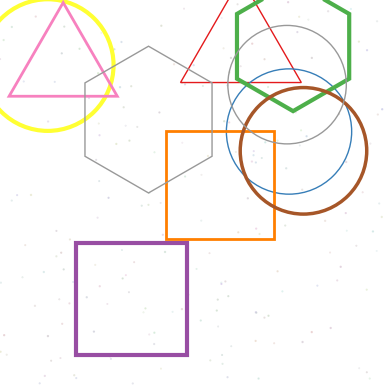[{"shape": "triangle", "thickness": 1, "radius": 0.91, "center": [0.626, 0.876]}, {"shape": "circle", "thickness": 1, "radius": 0.81, "center": [0.751, 0.658]}, {"shape": "hexagon", "thickness": 3, "radius": 0.84, "center": [0.761, 0.88]}, {"shape": "square", "thickness": 3, "radius": 0.72, "center": [0.341, 0.223]}, {"shape": "square", "thickness": 2, "radius": 0.71, "center": [0.572, 0.52]}, {"shape": "circle", "thickness": 3, "radius": 0.85, "center": [0.124, 0.831]}, {"shape": "circle", "thickness": 2.5, "radius": 0.82, "center": [0.788, 0.608]}, {"shape": "triangle", "thickness": 2, "radius": 0.81, "center": [0.164, 0.831]}, {"shape": "hexagon", "thickness": 1, "radius": 0.95, "center": [0.386, 0.689]}, {"shape": "circle", "thickness": 1, "radius": 0.77, "center": [0.746, 0.78]}]